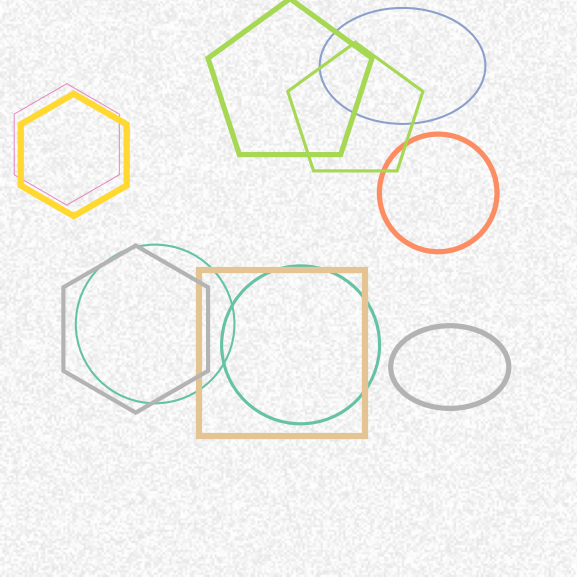[{"shape": "circle", "thickness": 1, "radius": 0.69, "center": [0.269, 0.438]}, {"shape": "circle", "thickness": 1.5, "radius": 0.68, "center": [0.521, 0.402]}, {"shape": "circle", "thickness": 2.5, "radius": 0.51, "center": [0.759, 0.665]}, {"shape": "oval", "thickness": 1, "radius": 0.72, "center": [0.697, 0.885]}, {"shape": "hexagon", "thickness": 0.5, "radius": 0.53, "center": [0.116, 0.749]}, {"shape": "pentagon", "thickness": 1.5, "radius": 0.62, "center": [0.615, 0.803]}, {"shape": "pentagon", "thickness": 2.5, "radius": 0.75, "center": [0.502, 0.852]}, {"shape": "hexagon", "thickness": 3, "radius": 0.53, "center": [0.128, 0.731]}, {"shape": "square", "thickness": 3, "radius": 0.72, "center": [0.488, 0.388]}, {"shape": "oval", "thickness": 2.5, "radius": 0.51, "center": [0.779, 0.364]}, {"shape": "hexagon", "thickness": 2, "radius": 0.72, "center": [0.235, 0.429]}]